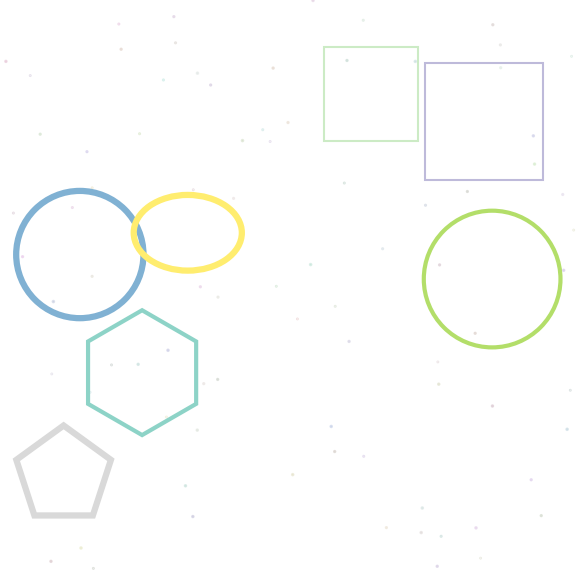[{"shape": "hexagon", "thickness": 2, "radius": 0.54, "center": [0.246, 0.354]}, {"shape": "square", "thickness": 1, "radius": 0.51, "center": [0.838, 0.789]}, {"shape": "circle", "thickness": 3, "radius": 0.55, "center": [0.138, 0.558]}, {"shape": "circle", "thickness": 2, "radius": 0.59, "center": [0.852, 0.516]}, {"shape": "pentagon", "thickness": 3, "radius": 0.43, "center": [0.11, 0.176]}, {"shape": "square", "thickness": 1, "radius": 0.41, "center": [0.643, 0.836]}, {"shape": "oval", "thickness": 3, "radius": 0.47, "center": [0.325, 0.596]}]